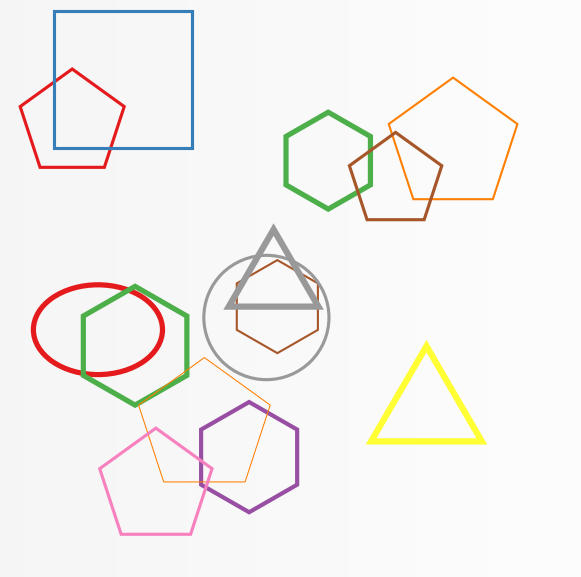[{"shape": "pentagon", "thickness": 1.5, "radius": 0.47, "center": [0.124, 0.786]}, {"shape": "oval", "thickness": 2.5, "radius": 0.56, "center": [0.169, 0.428]}, {"shape": "square", "thickness": 1.5, "radius": 0.59, "center": [0.211, 0.861]}, {"shape": "hexagon", "thickness": 2.5, "radius": 0.42, "center": [0.565, 0.721]}, {"shape": "hexagon", "thickness": 2.5, "radius": 0.51, "center": [0.232, 0.4]}, {"shape": "hexagon", "thickness": 2, "radius": 0.48, "center": [0.429, 0.208]}, {"shape": "pentagon", "thickness": 0.5, "radius": 0.6, "center": [0.352, 0.261]}, {"shape": "pentagon", "thickness": 1, "radius": 0.58, "center": [0.779, 0.748]}, {"shape": "triangle", "thickness": 3, "radius": 0.55, "center": [0.734, 0.29]}, {"shape": "hexagon", "thickness": 1, "radius": 0.4, "center": [0.477, 0.468]}, {"shape": "pentagon", "thickness": 1.5, "radius": 0.42, "center": [0.681, 0.686]}, {"shape": "pentagon", "thickness": 1.5, "radius": 0.51, "center": [0.268, 0.156]}, {"shape": "triangle", "thickness": 3, "radius": 0.45, "center": [0.471, 0.513]}, {"shape": "circle", "thickness": 1.5, "radius": 0.54, "center": [0.458, 0.449]}]